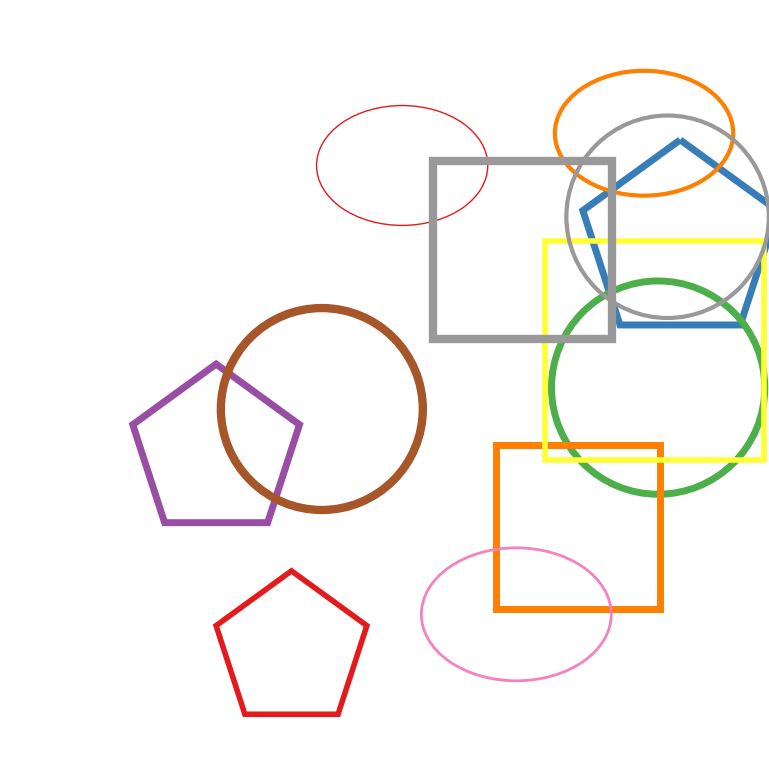[{"shape": "pentagon", "thickness": 2, "radius": 0.51, "center": [0.379, 0.156]}, {"shape": "oval", "thickness": 0.5, "radius": 0.56, "center": [0.522, 0.785]}, {"shape": "pentagon", "thickness": 2.5, "radius": 0.66, "center": [0.883, 0.685]}, {"shape": "circle", "thickness": 2.5, "radius": 0.69, "center": [0.855, 0.497]}, {"shape": "pentagon", "thickness": 2.5, "radius": 0.57, "center": [0.281, 0.413]}, {"shape": "oval", "thickness": 1.5, "radius": 0.58, "center": [0.836, 0.827]}, {"shape": "square", "thickness": 2.5, "radius": 0.53, "center": [0.75, 0.315]}, {"shape": "square", "thickness": 2, "radius": 0.71, "center": [0.85, 0.545]}, {"shape": "circle", "thickness": 3, "radius": 0.66, "center": [0.418, 0.469]}, {"shape": "oval", "thickness": 1, "radius": 0.62, "center": [0.671, 0.202]}, {"shape": "square", "thickness": 3, "radius": 0.58, "center": [0.678, 0.676]}, {"shape": "circle", "thickness": 1.5, "radius": 0.66, "center": [0.867, 0.719]}]